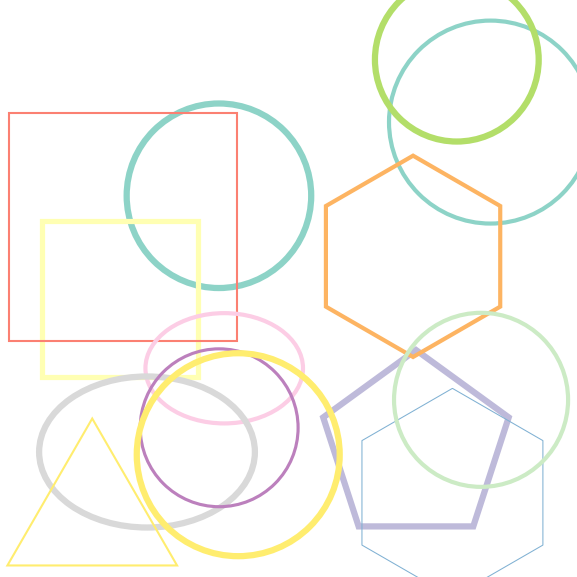[{"shape": "circle", "thickness": 2, "radius": 0.88, "center": [0.849, 0.788]}, {"shape": "circle", "thickness": 3, "radius": 0.8, "center": [0.379, 0.66]}, {"shape": "square", "thickness": 2.5, "radius": 0.68, "center": [0.208, 0.481]}, {"shape": "pentagon", "thickness": 3, "radius": 0.84, "center": [0.72, 0.224]}, {"shape": "square", "thickness": 1, "radius": 0.99, "center": [0.214, 0.607]}, {"shape": "hexagon", "thickness": 0.5, "radius": 0.9, "center": [0.783, 0.146]}, {"shape": "hexagon", "thickness": 2, "radius": 0.87, "center": [0.715, 0.555]}, {"shape": "circle", "thickness": 3, "radius": 0.71, "center": [0.791, 0.896]}, {"shape": "oval", "thickness": 2, "radius": 0.68, "center": [0.388, 0.361]}, {"shape": "oval", "thickness": 3, "radius": 0.93, "center": [0.255, 0.216]}, {"shape": "circle", "thickness": 1.5, "radius": 0.68, "center": [0.379, 0.258]}, {"shape": "circle", "thickness": 2, "radius": 0.75, "center": [0.833, 0.307]}, {"shape": "triangle", "thickness": 1, "radius": 0.85, "center": [0.16, 0.105]}, {"shape": "circle", "thickness": 3, "radius": 0.88, "center": [0.413, 0.212]}]